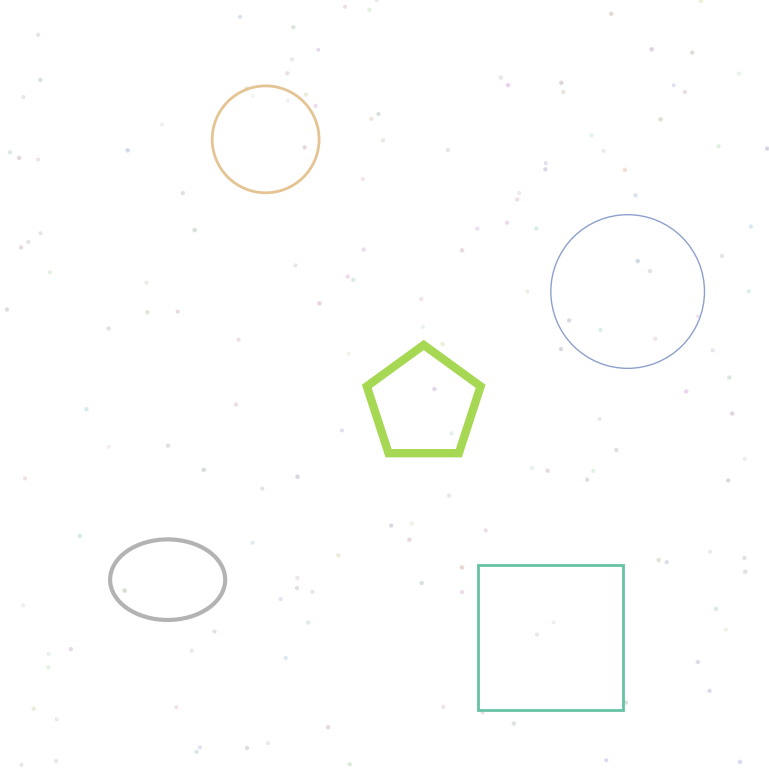[{"shape": "square", "thickness": 1, "radius": 0.47, "center": [0.715, 0.172]}, {"shape": "circle", "thickness": 0.5, "radius": 0.5, "center": [0.815, 0.621]}, {"shape": "pentagon", "thickness": 3, "radius": 0.39, "center": [0.55, 0.474]}, {"shape": "circle", "thickness": 1, "radius": 0.35, "center": [0.345, 0.819]}, {"shape": "oval", "thickness": 1.5, "radius": 0.37, "center": [0.218, 0.247]}]